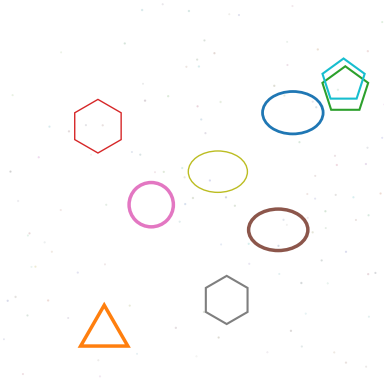[{"shape": "oval", "thickness": 2, "radius": 0.39, "center": [0.761, 0.707]}, {"shape": "triangle", "thickness": 2.5, "radius": 0.35, "center": [0.271, 0.137]}, {"shape": "pentagon", "thickness": 1.5, "radius": 0.31, "center": [0.897, 0.765]}, {"shape": "hexagon", "thickness": 1, "radius": 0.35, "center": [0.254, 0.672]}, {"shape": "oval", "thickness": 2.5, "radius": 0.38, "center": [0.723, 0.403]}, {"shape": "circle", "thickness": 2.5, "radius": 0.29, "center": [0.393, 0.468]}, {"shape": "hexagon", "thickness": 1.5, "radius": 0.31, "center": [0.589, 0.221]}, {"shape": "oval", "thickness": 1, "radius": 0.38, "center": [0.566, 0.554]}, {"shape": "pentagon", "thickness": 1.5, "radius": 0.29, "center": [0.892, 0.79]}]